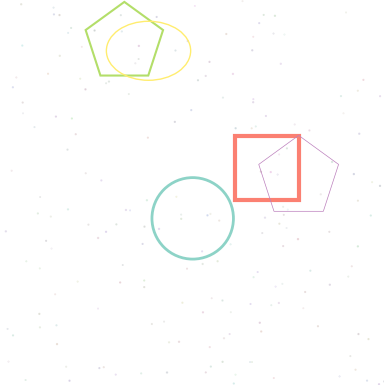[{"shape": "circle", "thickness": 2, "radius": 0.53, "center": [0.501, 0.433]}, {"shape": "square", "thickness": 3, "radius": 0.42, "center": [0.692, 0.565]}, {"shape": "pentagon", "thickness": 1.5, "radius": 0.53, "center": [0.323, 0.889]}, {"shape": "pentagon", "thickness": 0.5, "radius": 0.55, "center": [0.776, 0.539]}, {"shape": "oval", "thickness": 1, "radius": 0.55, "center": [0.386, 0.868]}]